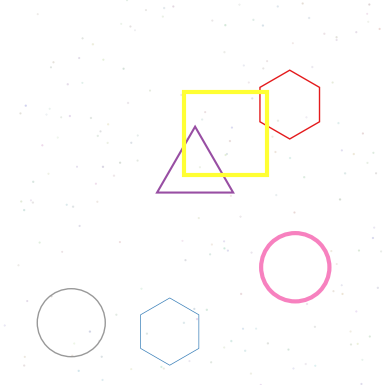[{"shape": "hexagon", "thickness": 1, "radius": 0.45, "center": [0.753, 0.728]}, {"shape": "hexagon", "thickness": 0.5, "radius": 0.44, "center": [0.441, 0.139]}, {"shape": "triangle", "thickness": 1.5, "radius": 0.57, "center": [0.507, 0.557]}, {"shape": "square", "thickness": 3, "radius": 0.54, "center": [0.586, 0.654]}, {"shape": "circle", "thickness": 3, "radius": 0.44, "center": [0.767, 0.306]}, {"shape": "circle", "thickness": 1, "radius": 0.44, "center": [0.185, 0.162]}]